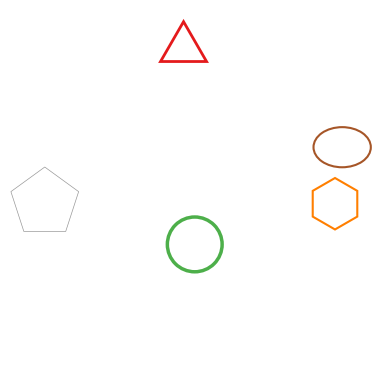[{"shape": "triangle", "thickness": 2, "radius": 0.34, "center": [0.477, 0.875]}, {"shape": "circle", "thickness": 2.5, "radius": 0.36, "center": [0.506, 0.365]}, {"shape": "hexagon", "thickness": 1.5, "radius": 0.33, "center": [0.87, 0.471]}, {"shape": "oval", "thickness": 1.5, "radius": 0.37, "center": [0.889, 0.618]}, {"shape": "pentagon", "thickness": 0.5, "radius": 0.46, "center": [0.116, 0.474]}]